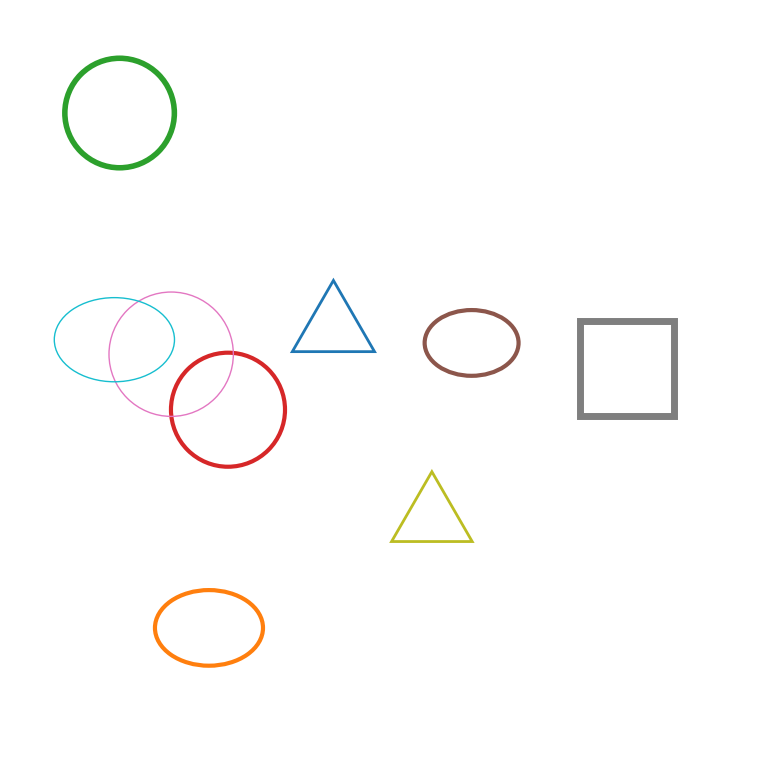[{"shape": "triangle", "thickness": 1, "radius": 0.31, "center": [0.433, 0.574]}, {"shape": "oval", "thickness": 1.5, "radius": 0.35, "center": [0.271, 0.185]}, {"shape": "circle", "thickness": 2, "radius": 0.36, "center": [0.155, 0.853]}, {"shape": "circle", "thickness": 1.5, "radius": 0.37, "center": [0.296, 0.468]}, {"shape": "oval", "thickness": 1.5, "radius": 0.3, "center": [0.612, 0.555]}, {"shape": "circle", "thickness": 0.5, "radius": 0.4, "center": [0.222, 0.54]}, {"shape": "square", "thickness": 2.5, "radius": 0.31, "center": [0.815, 0.521]}, {"shape": "triangle", "thickness": 1, "radius": 0.3, "center": [0.561, 0.327]}, {"shape": "oval", "thickness": 0.5, "radius": 0.39, "center": [0.149, 0.559]}]